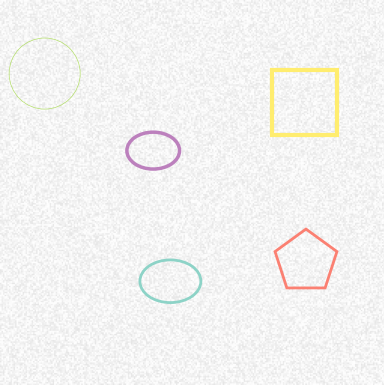[{"shape": "oval", "thickness": 2, "radius": 0.4, "center": [0.443, 0.269]}, {"shape": "pentagon", "thickness": 2, "radius": 0.42, "center": [0.795, 0.32]}, {"shape": "circle", "thickness": 0.5, "radius": 0.46, "center": [0.116, 0.809]}, {"shape": "oval", "thickness": 2.5, "radius": 0.34, "center": [0.398, 0.609]}, {"shape": "square", "thickness": 3, "radius": 0.42, "center": [0.791, 0.735]}]